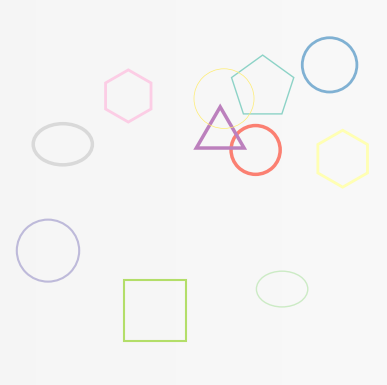[{"shape": "pentagon", "thickness": 1, "radius": 0.42, "center": [0.678, 0.772]}, {"shape": "hexagon", "thickness": 2, "radius": 0.37, "center": [0.884, 0.588]}, {"shape": "circle", "thickness": 1.5, "radius": 0.4, "center": [0.124, 0.349]}, {"shape": "circle", "thickness": 2.5, "radius": 0.32, "center": [0.66, 0.611]}, {"shape": "circle", "thickness": 2, "radius": 0.35, "center": [0.851, 0.831]}, {"shape": "square", "thickness": 1.5, "radius": 0.39, "center": [0.4, 0.193]}, {"shape": "hexagon", "thickness": 2, "radius": 0.34, "center": [0.331, 0.751]}, {"shape": "oval", "thickness": 2.5, "radius": 0.38, "center": [0.162, 0.625]}, {"shape": "triangle", "thickness": 2.5, "radius": 0.36, "center": [0.568, 0.651]}, {"shape": "oval", "thickness": 1, "radius": 0.33, "center": [0.728, 0.249]}, {"shape": "circle", "thickness": 0.5, "radius": 0.39, "center": [0.578, 0.744]}]